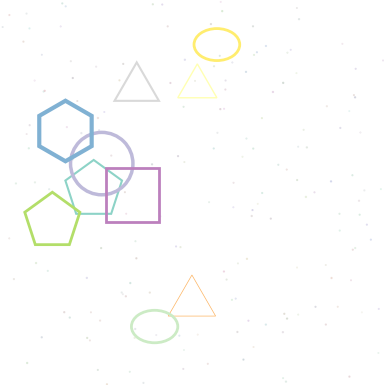[{"shape": "pentagon", "thickness": 1.5, "radius": 0.39, "center": [0.243, 0.507]}, {"shape": "triangle", "thickness": 1, "radius": 0.29, "center": [0.513, 0.775]}, {"shape": "circle", "thickness": 2.5, "radius": 0.41, "center": [0.264, 0.575]}, {"shape": "hexagon", "thickness": 3, "radius": 0.39, "center": [0.17, 0.66]}, {"shape": "triangle", "thickness": 0.5, "radius": 0.36, "center": [0.498, 0.215]}, {"shape": "pentagon", "thickness": 2, "radius": 0.38, "center": [0.136, 0.425]}, {"shape": "triangle", "thickness": 1.5, "radius": 0.33, "center": [0.355, 0.771]}, {"shape": "square", "thickness": 2, "radius": 0.35, "center": [0.344, 0.494]}, {"shape": "oval", "thickness": 2, "radius": 0.3, "center": [0.402, 0.152]}, {"shape": "oval", "thickness": 2, "radius": 0.3, "center": [0.563, 0.884]}]